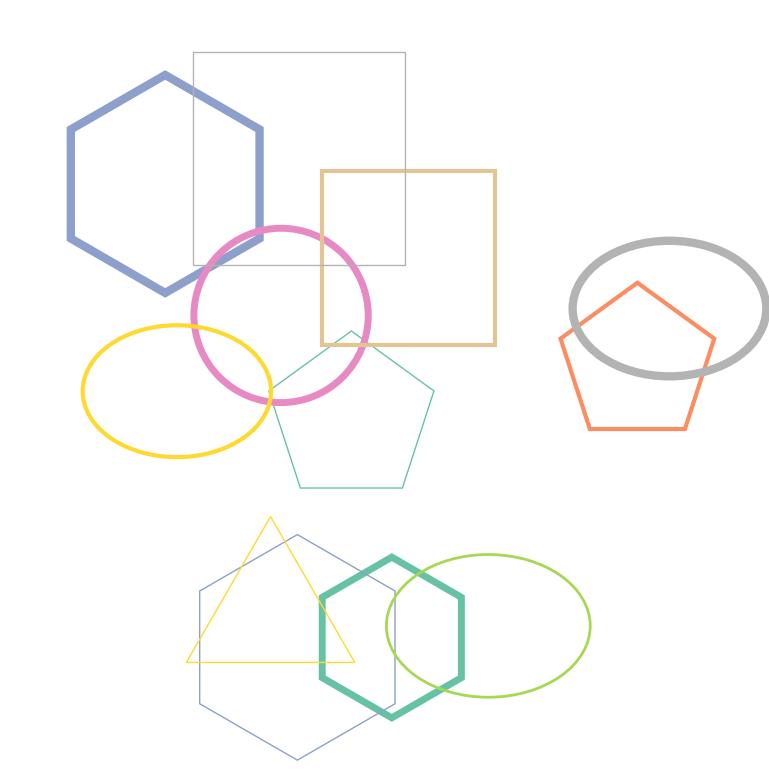[{"shape": "hexagon", "thickness": 2.5, "radius": 0.52, "center": [0.509, 0.172]}, {"shape": "pentagon", "thickness": 0.5, "radius": 0.56, "center": [0.456, 0.457]}, {"shape": "pentagon", "thickness": 1.5, "radius": 0.52, "center": [0.828, 0.528]}, {"shape": "hexagon", "thickness": 0.5, "radius": 0.73, "center": [0.386, 0.159]}, {"shape": "hexagon", "thickness": 3, "radius": 0.71, "center": [0.215, 0.761]}, {"shape": "circle", "thickness": 2.5, "radius": 0.57, "center": [0.365, 0.59]}, {"shape": "oval", "thickness": 1, "radius": 0.66, "center": [0.634, 0.187]}, {"shape": "triangle", "thickness": 0.5, "radius": 0.63, "center": [0.351, 0.203]}, {"shape": "oval", "thickness": 1.5, "radius": 0.61, "center": [0.23, 0.492]}, {"shape": "square", "thickness": 1.5, "radius": 0.56, "center": [0.53, 0.665]}, {"shape": "square", "thickness": 0.5, "radius": 0.69, "center": [0.388, 0.795]}, {"shape": "oval", "thickness": 3, "radius": 0.63, "center": [0.869, 0.599]}]